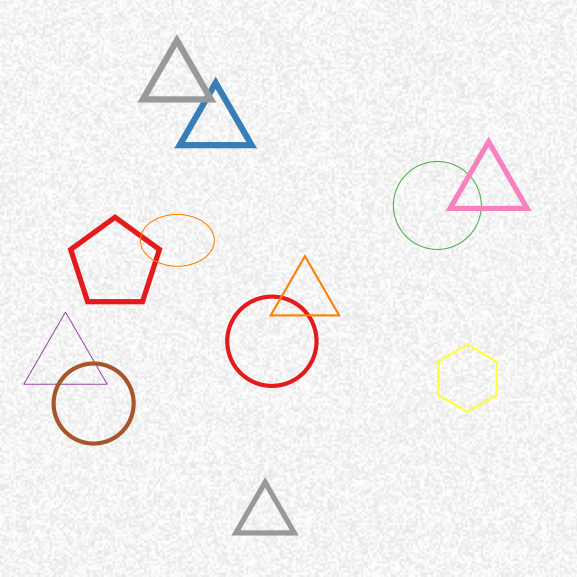[{"shape": "pentagon", "thickness": 2.5, "radius": 0.4, "center": [0.199, 0.542]}, {"shape": "circle", "thickness": 2, "radius": 0.39, "center": [0.471, 0.408]}, {"shape": "triangle", "thickness": 3, "radius": 0.36, "center": [0.373, 0.784]}, {"shape": "circle", "thickness": 0.5, "radius": 0.38, "center": [0.757, 0.643]}, {"shape": "triangle", "thickness": 0.5, "radius": 0.42, "center": [0.113, 0.375]}, {"shape": "triangle", "thickness": 1, "radius": 0.34, "center": [0.528, 0.487]}, {"shape": "oval", "thickness": 0.5, "radius": 0.32, "center": [0.307, 0.583]}, {"shape": "hexagon", "thickness": 1, "radius": 0.29, "center": [0.809, 0.344]}, {"shape": "circle", "thickness": 2, "radius": 0.35, "center": [0.162, 0.3]}, {"shape": "triangle", "thickness": 2.5, "radius": 0.39, "center": [0.846, 0.677]}, {"shape": "triangle", "thickness": 3, "radius": 0.34, "center": [0.306, 0.861]}, {"shape": "triangle", "thickness": 2.5, "radius": 0.29, "center": [0.459, 0.106]}]